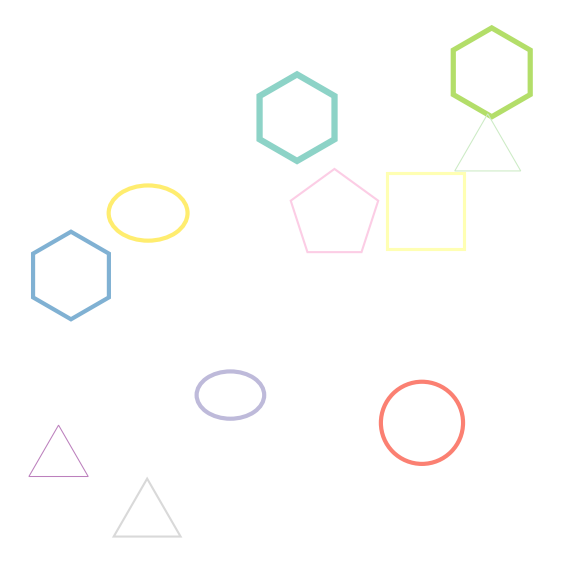[{"shape": "hexagon", "thickness": 3, "radius": 0.37, "center": [0.514, 0.795]}, {"shape": "square", "thickness": 1.5, "radius": 0.33, "center": [0.737, 0.634]}, {"shape": "oval", "thickness": 2, "radius": 0.29, "center": [0.399, 0.315]}, {"shape": "circle", "thickness": 2, "radius": 0.36, "center": [0.731, 0.267]}, {"shape": "hexagon", "thickness": 2, "radius": 0.38, "center": [0.123, 0.522]}, {"shape": "hexagon", "thickness": 2.5, "radius": 0.38, "center": [0.852, 0.874]}, {"shape": "pentagon", "thickness": 1, "radius": 0.4, "center": [0.579, 0.627]}, {"shape": "triangle", "thickness": 1, "radius": 0.33, "center": [0.255, 0.103]}, {"shape": "triangle", "thickness": 0.5, "radius": 0.3, "center": [0.101, 0.204]}, {"shape": "triangle", "thickness": 0.5, "radius": 0.33, "center": [0.845, 0.736]}, {"shape": "oval", "thickness": 2, "radius": 0.34, "center": [0.256, 0.63]}]